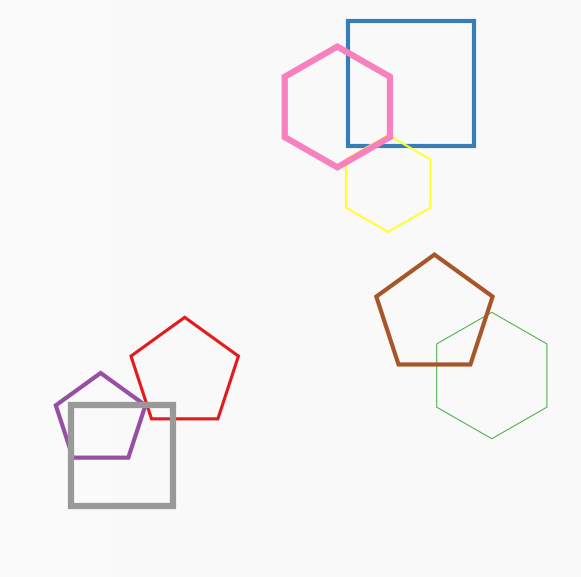[{"shape": "pentagon", "thickness": 1.5, "radius": 0.49, "center": [0.318, 0.352]}, {"shape": "square", "thickness": 2, "radius": 0.54, "center": [0.707, 0.855]}, {"shape": "hexagon", "thickness": 0.5, "radius": 0.55, "center": [0.846, 0.349]}, {"shape": "pentagon", "thickness": 2, "radius": 0.41, "center": [0.173, 0.272]}, {"shape": "hexagon", "thickness": 1, "radius": 0.42, "center": [0.668, 0.681]}, {"shape": "pentagon", "thickness": 2, "radius": 0.53, "center": [0.747, 0.453]}, {"shape": "hexagon", "thickness": 3, "radius": 0.52, "center": [0.58, 0.814]}, {"shape": "square", "thickness": 3, "radius": 0.44, "center": [0.21, 0.21]}]